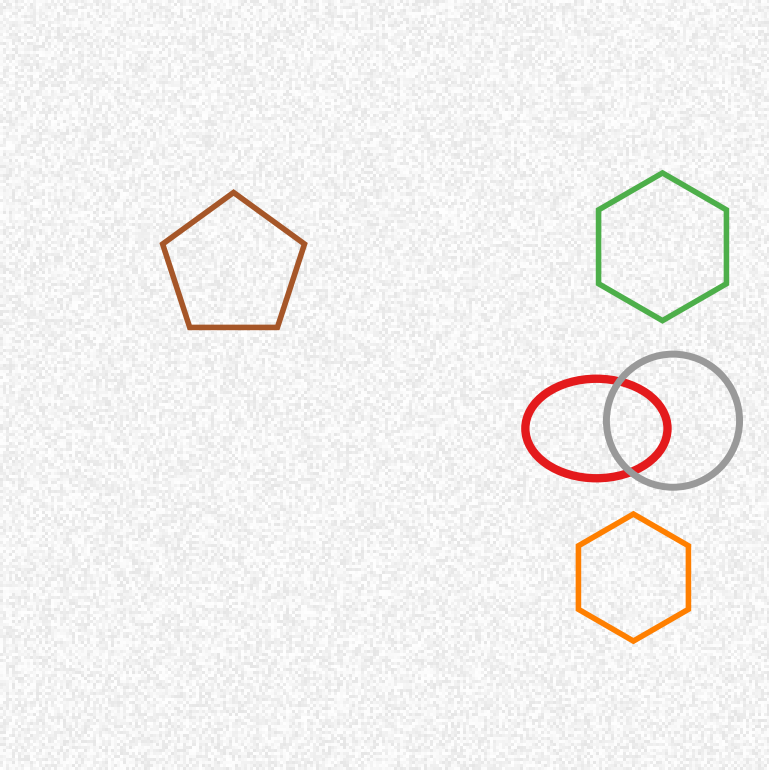[{"shape": "oval", "thickness": 3, "radius": 0.46, "center": [0.775, 0.444]}, {"shape": "hexagon", "thickness": 2, "radius": 0.48, "center": [0.86, 0.679]}, {"shape": "hexagon", "thickness": 2, "radius": 0.41, "center": [0.823, 0.25]}, {"shape": "pentagon", "thickness": 2, "radius": 0.48, "center": [0.303, 0.653]}, {"shape": "circle", "thickness": 2.5, "radius": 0.43, "center": [0.874, 0.454]}]